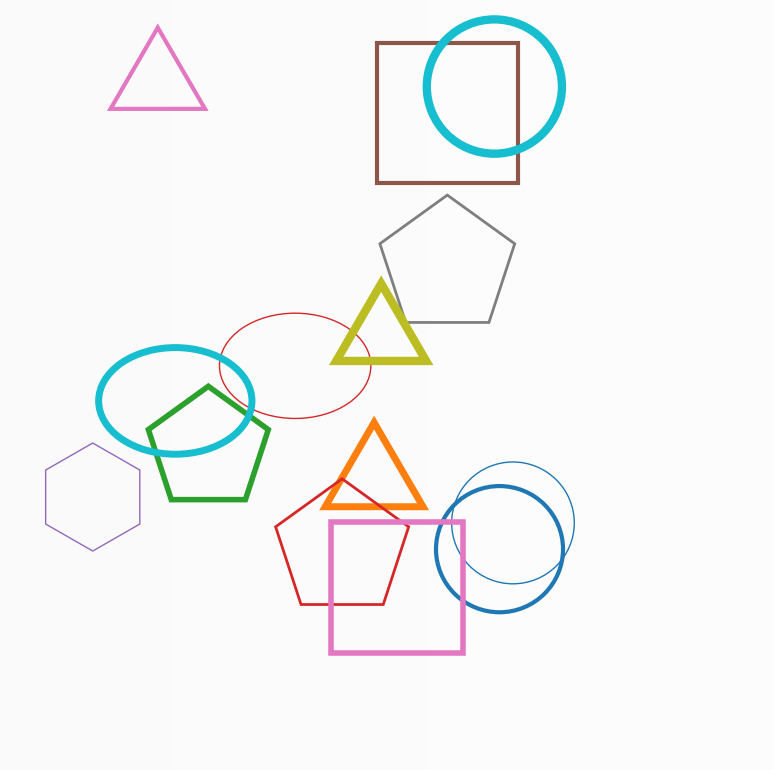[{"shape": "circle", "thickness": 1.5, "radius": 0.41, "center": [0.645, 0.287]}, {"shape": "circle", "thickness": 0.5, "radius": 0.4, "center": [0.662, 0.321]}, {"shape": "triangle", "thickness": 2.5, "radius": 0.36, "center": [0.483, 0.378]}, {"shape": "pentagon", "thickness": 2, "radius": 0.41, "center": [0.269, 0.417]}, {"shape": "oval", "thickness": 0.5, "radius": 0.49, "center": [0.381, 0.525]}, {"shape": "pentagon", "thickness": 1, "radius": 0.45, "center": [0.441, 0.288]}, {"shape": "hexagon", "thickness": 0.5, "radius": 0.35, "center": [0.12, 0.355]}, {"shape": "square", "thickness": 1.5, "radius": 0.45, "center": [0.577, 0.853]}, {"shape": "square", "thickness": 2, "radius": 0.42, "center": [0.512, 0.237]}, {"shape": "triangle", "thickness": 1.5, "radius": 0.35, "center": [0.204, 0.894]}, {"shape": "pentagon", "thickness": 1, "radius": 0.46, "center": [0.577, 0.655]}, {"shape": "triangle", "thickness": 3, "radius": 0.33, "center": [0.492, 0.565]}, {"shape": "circle", "thickness": 3, "radius": 0.44, "center": [0.638, 0.888]}, {"shape": "oval", "thickness": 2.5, "radius": 0.49, "center": [0.226, 0.479]}]